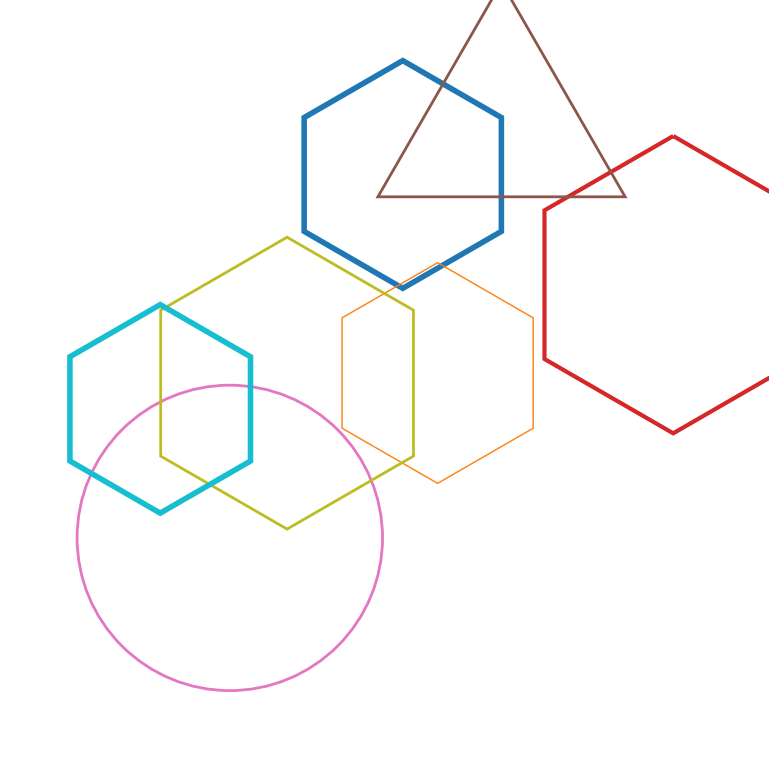[{"shape": "hexagon", "thickness": 2, "radius": 0.74, "center": [0.523, 0.773]}, {"shape": "hexagon", "thickness": 0.5, "radius": 0.72, "center": [0.568, 0.516]}, {"shape": "hexagon", "thickness": 1.5, "radius": 0.97, "center": [0.874, 0.63]}, {"shape": "triangle", "thickness": 1, "radius": 0.93, "center": [0.651, 0.837]}, {"shape": "circle", "thickness": 1, "radius": 0.99, "center": [0.298, 0.301]}, {"shape": "hexagon", "thickness": 1, "radius": 0.95, "center": [0.373, 0.502]}, {"shape": "hexagon", "thickness": 2, "radius": 0.68, "center": [0.208, 0.469]}]